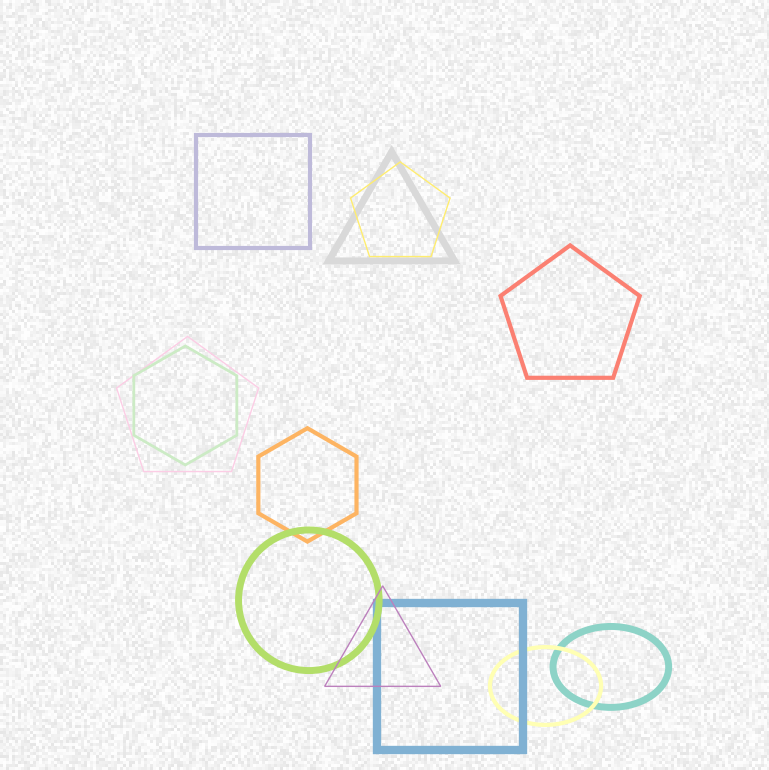[{"shape": "oval", "thickness": 2.5, "radius": 0.38, "center": [0.793, 0.134]}, {"shape": "oval", "thickness": 1.5, "radius": 0.36, "center": [0.708, 0.109]}, {"shape": "square", "thickness": 1.5, "radius": 0.37, "center": [0.329, 0.752]}, {"shape": "pentagon", "thickness": 1.5, "radius": 0.48, "center": [0.74, 0.586]}, {"shape": "square", "thickness": 3, "radius": 0.48, "center": [0.584, 0.122]}, {"shape": "hexagon", "thickness": 1.5, "radius": 0.37, "center": [0.399, 0.37]}, {"shape": "circle", "thickness": 2.5, "radius": 0.46, "center": [0.401, 0.22]}, {"shape": "pentagon", "thickness": 0.5, "radius": 0.48, "center": [0.244, 0.466]}, {"shape": "triangle", "thickness": 2.5, "radius": 0.47, "center": [0.509, 0.708]}, {"shape": "triangle", "thickness": 0.5, "radius": 0.44, "center": [0.497, 0.152]}, {"shape": "hexagon", "thickness": 1, "radius": 0.39, "center": [0.241, 0.473]}, {"shape": "pentagon", "thickness": 0.5, "radius": 0.34, "center": [0.52, 0.722]}]